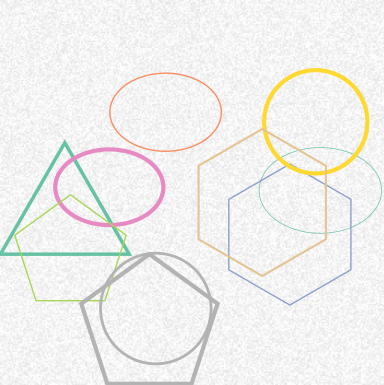[{"shape": "triangle", "thickness": 2.5, "radius": 0.96, "center": [0.168, 0.436]}, {"shape": "oval", "thickness": 0.5, "radius": 0.8, "center": [0.832, 0.505]}, {"shape": "oval", "thickness": 1, "radius": 0.72, "center": [0.43, 0.709]}, {"shape": "hexagon", "thickness": 1, "radius": 0.92, "center": [0.753, 0.391]}, {"shape": "oval", "thickness": 3, "radius": 0.7, "center": [0.284, 0.514]}, {"shape": "pentagon", "thickness": 1, "radius": 0.76, "center": [0.183, 0.342]}, {"shape": "circle", "thickness": 3, "radius": 0.67, "center": [0.82, 0.684]}, {"shape": "hexagon", "thickness": 1.5, "radius": 0.95, "center": [0.681, 0.474]}, {"shape": "pentagon", "thickness": 3, "radius": 0.93, "center": [0.388, 0.154]}, {"shape": "circle", "thickness": 2, "radius": 0.72, "center": [0.405, 0.199]}]